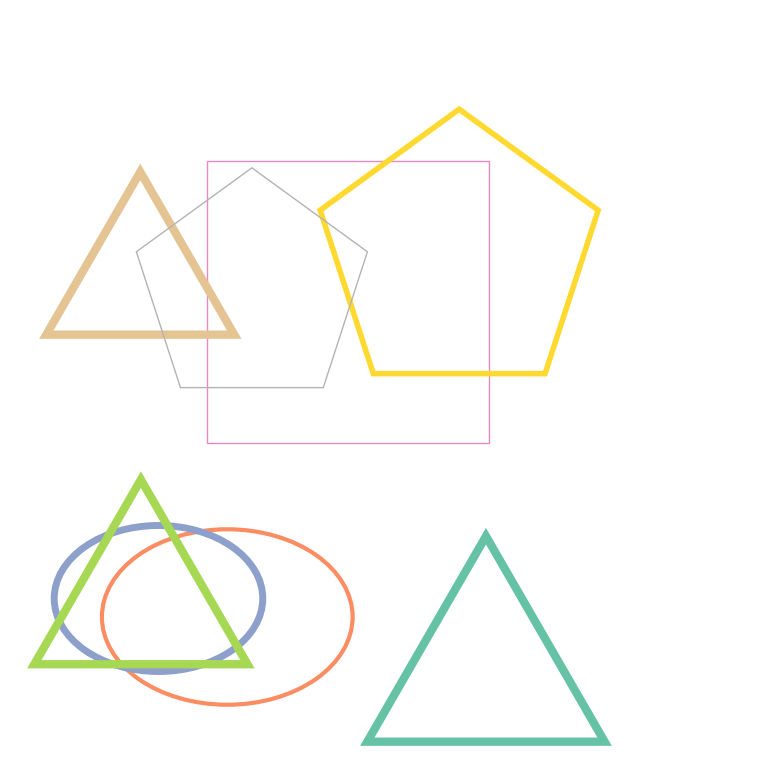[{"shape": "triangle", "thickness": 3, "radius": 0.89, "center": [0.631, 0.126]}, {"shape": "oval", "thickness": 1.5, "radius": 0.81, "center": [0.295, 0.199]}, {"shape": "oval", "thickness": 2.5, "radius": 0.68, "center": [0.206, 0.223]}, {"shape": "square", "thickness": 0.5, "radius": 0.92, "center": [0.452, 0.607]}, {"shape": "triangle", "thickness": 3, "radius": 0.8, "center": [0.183, 0.217]}, {"shape": "pentagon", "thickness": 2, "radius": 0.95, "center": [0.596, 0.668]}, {"shape": "triangle", "thickness": 3, "radius": 0.7, "center": [0.182, 0.636]}, {"shape": "pentagon", "thickness": 0.5, "radius": 0.79, "center": [0.327, 0.624]}]